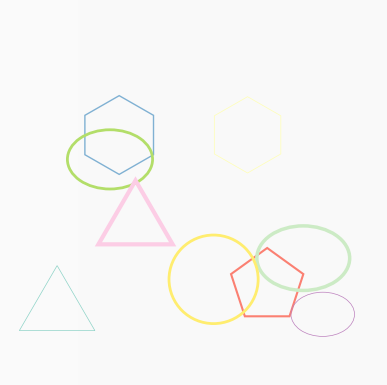[{"shape": "triangle", "thickness": 0.5, "radius": 0.56, "center": [0.147, 0.198]}, {"shape": "hexagon", "thickness": 0.5, "radius": 0.5, "center": [0.639, 0.65]}, {"shape": "pentagon", "thickness": 1.5, "radius": 0.49, "center": [0.69, 0.258]}, {"shape": "hexagon", "thickness": 1, "radius": 0.51, "center": [0.308, 0.649]}, {"shape": "oval", "thickness": 2, "radius": 0.55, "center": [0.284, 0.586]}, {"shape": "triangle", "thickness": 3, "radius": 0.55, "center": [0.35, 0.421]}, {"shape": "oval", "thickness": 0.5, "radius": 0.41, "center": [0.833, 0.184]}, {"shape": "oval", "thickness": 2.5, "radius": 0.6, "center": [0.783, 0.329]}, {"shape": "circle", "thickness": 2, "radius": 0.58, "center": [0.551, 0.274]}]